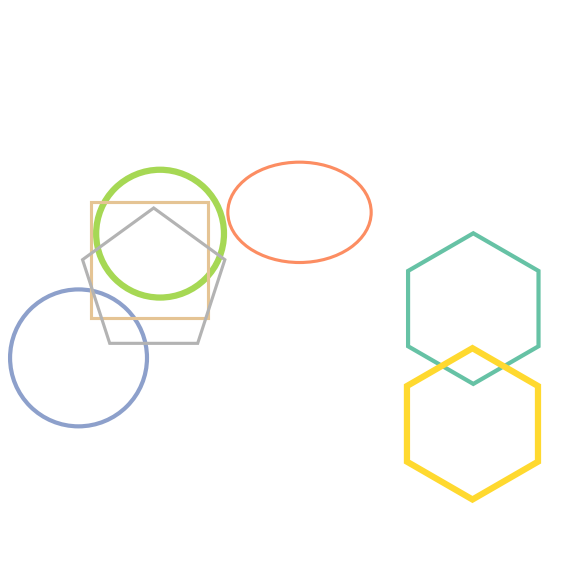[{"shape": "hexagon", "thickness": 2, "radius": 0.65, "center": [0.82, 0.465]}, {"shape": "oval", "thickness": 1.5, "radius": 0.62, "center": [0.519, 0.631]}, {"shape": "circle", "thickness": 2, "radius": 0.59, "center": [0.136, 0.379]}, {"shape": "circle", "thickness": 3, "radius": 0.55, "center": [0.277, 0.595]}, {"shape": "hexagon", "thickness": 3, "radius": 0.65, "center": [0.818, 0.265]}, {"shape": "square", "thickness": 1.5, "radius": 0.5, "center": [0.259, 0.549]}, {"shape": "pentagon", "thickness": 1.5, "radius": 0.65, "center": [0.266, 0.509]}]